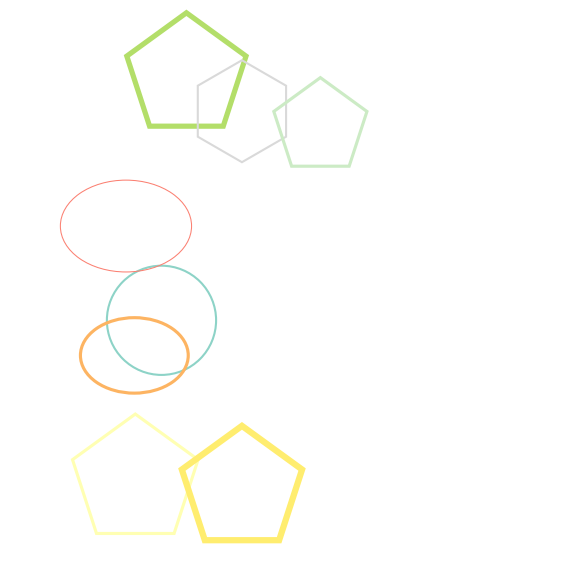[{"shape": "circle", "thickness": 1, "radius": 0.47, "center": [0.28, 0.444]}, {"shape": "pentagon", "thickness": 1.5, "radius": 0.57, "center": [0.234, 0.168]}, {"shape": "oval", "thickness": 0.5, "radius": 0.57, "center": [0.218, 0.608]}, {"shape": "oval", "thickness": 1.5, "radius": 0.47, "center": [0.233, 0.384]}, {"shape": "pentagon", "thickness": 2.5, "radius": 0.54, "center": [0.323, 0.868]}, {"shape": "hexagon", "thickness": 1, "radius": 0.44, "center": [0.419, 0.807]}, {"shape": "pentagon", "thickness": 1.5, "radius": 0.42, "center": [0.555, 0.78]}, {"shape": "pentagon", "thickness": 3, "radius": 0.55, "center": [0.419, 0.152]}]